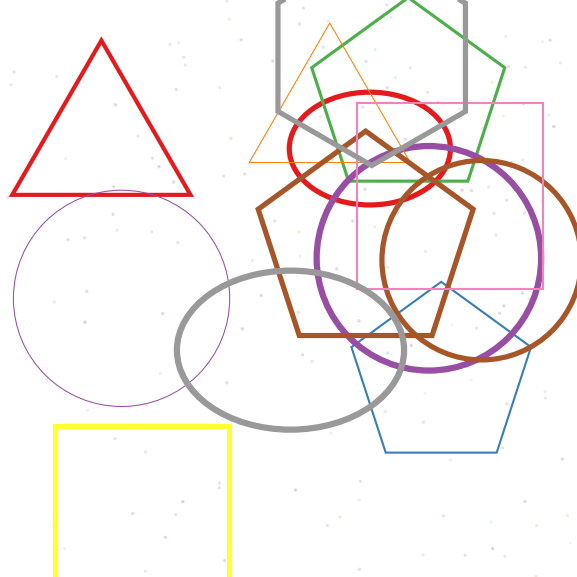[{"shape": "triangle", "thickness": 2, "radius": 0.89, "center": [0.176, 0.751]}, {"shape": "oval", "thickness": 2.5, "radius": 0.7, "center": [0.64, 0.742]}, {"shape": "pentagon", "thickness": 1, "radius": 0.82, "center": [0.764, 0.348]}, {"shape": "pentagon", "thickness": 1.5, "radius": 0.88, "center": [0.707, 0.828]}, {"shape": "circle", "thickness": 3, "radius": 0.97, "center": [0.743, 0.552]}, {"shape": "circle", "thickness": 0.5, "radius": 0.94, "center": [0.21, 0.482]}, {"shape": "triangle", "thickness": 0.5, "radius": 0.81, "center": [0.571, 0.798]}, {"shape": "square", "thickness": 2.5, "radius": 0.75, "center": [0.246, 0.111]}, {"shape": "pentagon", "thickness": 2.5, "radius": 0.98, "center": [0.633, 0.576]}, {"shape": "circle", "thickness": 2.5, "radius": 0.86, "center": [0.834, 0.549]}, {"shape": "square", "thickness": 1, "radius": 0.81, "center": [0.779, 0.66]}, {"shape": "hexagon", "thickness": 2.5, "radius": 0.94, "center": [0.644, 0.9]}, {"shape": "oval", "thickness": 3, "radius": 0.98, "center": [0.503, 0.393]}]